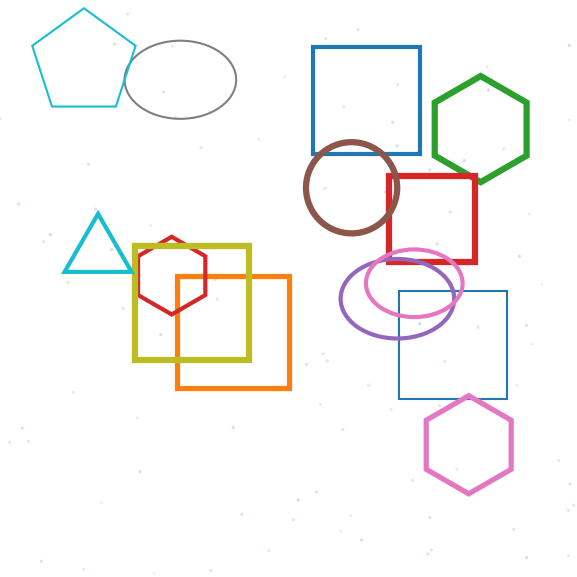[{"shape": "square", "thickness": 1, "radius": 0.47, "center": [0.784, 0.402]}, {"shape": "square", "thickness": 2, "radius": 0.46, "center": [0.634, 0.825]}, {"shape": "square", "thickness": 2.5, "radius": 0.49, "center": [0.403, 0.424]}, {"shape": "hexagon", "thickness": 3, "radius": 0.46, "center": [0.832, 0.776]}, {"shape": "hexagon", "thickness": 2, "radius": 0.34, "center": [0.297, 0.522]}, {"shape": "square", "thickness": 3, "radius": 0.37, "center": [0.748, 0.62]}, {"shape": "oval", "thickness": 2, "radius": 0.49, "center": [0.688, 0.482]}, {"shape": "circle", "thickness": 3, "radius": 0.39, "center": [0.609, 0.674]}, {"shape": "hexagon", "thickness": 2.5, "radius": 0.42, "center": [0.812, 0.229]}, {"shape": "oval", "thickness": 2, "radius": 0.42, "center": [0.717, 0.509]}, {"shape": "oval", "thickness": 1, "radius": 0.48, "center": [0.312, 0.861]}, {"shape": "square", "thickness": 3, "radius": 0.49, "center": [0.333, 0.474]}, {"shape": "triangle", "thickness": 2, "radius": 0.34, "center": [0.17, 0.562]}, {"shape": "pentagon", "thickness": 1, "radius": 0.47, "center": [0.145, 0.891]}]